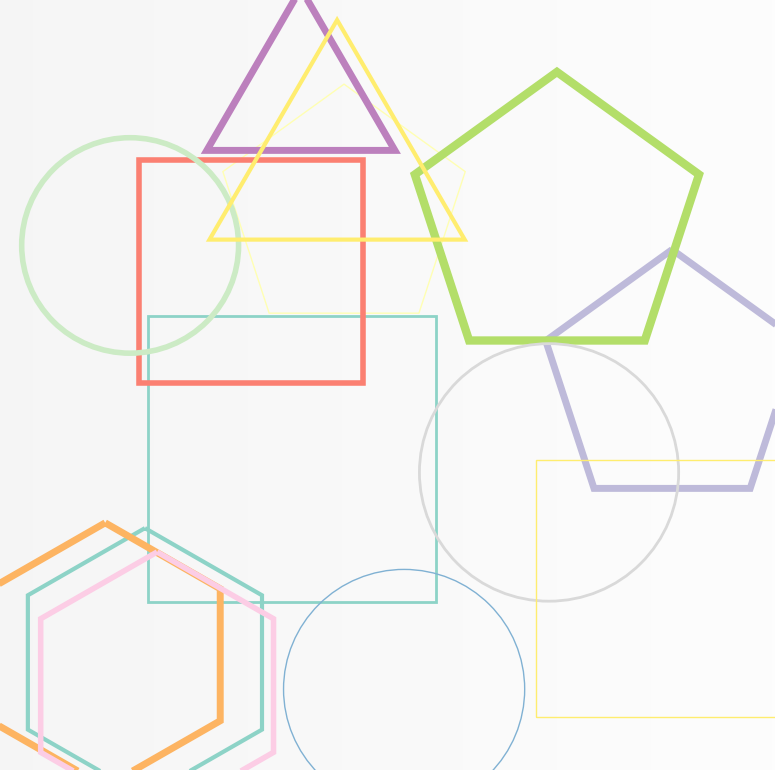[{"shape": "hexagon", "thickness": 1.5, "radius": 0.87, "center": [0.187, 0.14]}, {"shape": "square", "thickness": 1, "radius": 0.93, "center": [0.377, 0.404]}, {"shape": "pentagon", "thickness": 0.5, "radius": 0.82, "center": [0.444, 0.726]}, {"shape": "pentagon", "thickness": 2.5, "radius": 0.86, "center": [0.867, 0.504]}, {"shape": "square", "thickness": 2, "radius": 0.72, "center": [0.323, 0.647]}, {"shape": "circle", "thickness": 0.5, "radius": 0.78, "center": [0.521, 0.105]}, {"shape": "hexagon", "thickness": 2.5, "radius": 0.86, "center": [0.136, 0.15]}, {"shape": "pentagon", "thickness": 3, "radius": 0.96, "center": [0.719, 0.714]}, {"shape": "hexagon", "thickness": 2, "radius": 0.87, "center": [0.203, 0.11]}, {"shape": "circle", "thickness": 1, "radius": 0.84, "center": [0.708, 0.386]}, {"shape": "triangle", "thickness": 2.5, "radius": 0.7, "center": [0.388, 0.875]}, {"shape": "circle", "thickness": 2, "radius": 0.7, "center": [0.168, 0.681]}, {"shape": "triangle", "thickness": 1.5, "radius": 0.95, "center": [0.435, 0.784]}, {"shape": "square", "thickness": 0.5, "radius": 0.83, "center": [0.859, 0.236]}]